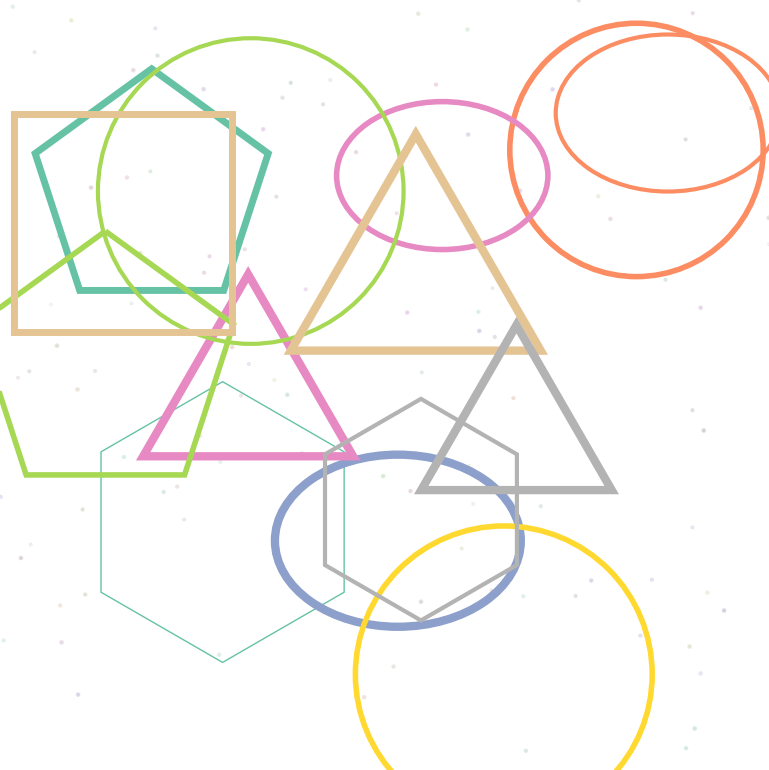[{"shape": "hexagon", "thickness": 0.5, "radius": 0.91, "center": [0.289, 0.322]}, {"shape": "pentagon", "thickness": 2.5, "radius": 0.8, "center": [0.197, 0.752]}, {"shape": "oval", "thickness": 1.5, "radius": 0.73, "center": [0.867, 0.853]}, {"shape": "circle", "thickness": 2, "radius": 0.82, "center": [0.827, 0.805]}, {"shape": "oval", "thickness": 3, "radius": 0.8, "center": [0.517, 0.298]}, {"shape": "oval", "thickness": 2, "radius": 0.69, "center": [0.574, 0.772]}, {"shape": "triangle", "thickness": 3, "radius": 0.79, "center": [0.322, 0.486]}, {"shape": "circle", "thickness": 1.5, "radius": 0.99, "center": [0.326, 0.752]}, {"shape": "pentagon", "thickness": 2, "radius": 0.88, "center": [0.137, 0.525]}, {"shape": "circle", "thickness": 2, "radius": 0.96, "center": [0.654, 0.124]}, {"shape": "triangle", "thickness": 3, "radius": 0.94, "center": [0.54, 0.638]}, {"shape": "square", "thickness": 2.5, "radius": 0.71, "center": [0.16, 0.711]}, {"shape": "triangle", "thickness": 3, "radius": 0.71, "center": [0.671, 0.435]}, {"shape": "hexagon", "thickness": 1.5, "radius": 0.72, "center": [0.547, 0.338]}]